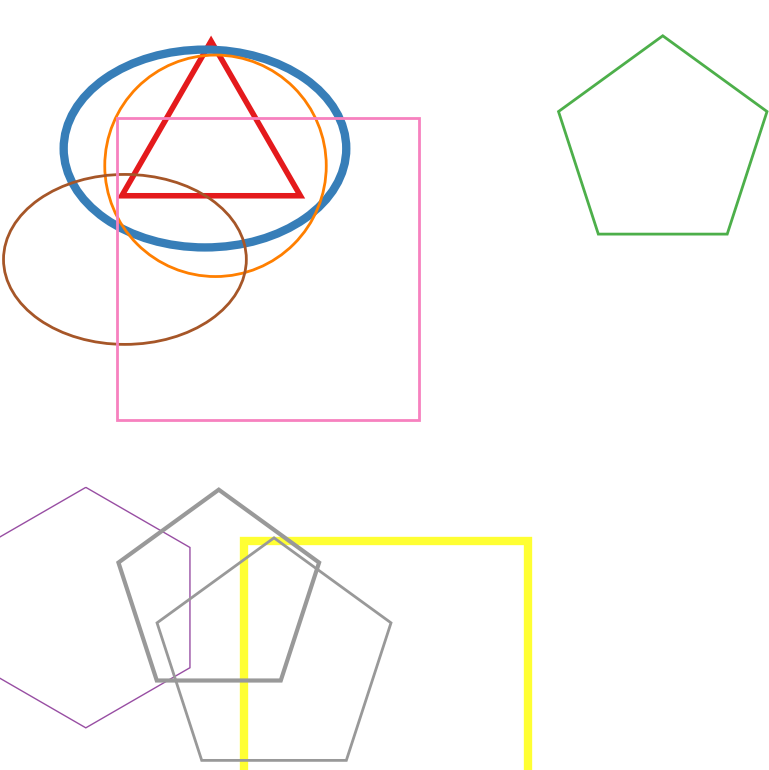[{"shape": "triangle", "thickness": 2, "radius": 0.67, "center": [0.274, 0.813]}, {"shape": "oval", "thickness": 3, "radius": 0.92, "center": [0.266, 0.807]}, {"shape": "pentagon", "thickness": 1, "radius": 0.71, "center": [0.861, 0.811]}, {"shape": "hexagon", "thickness": 0.5, "radius": 0.78, "center": [0.111, 0.211]}, {"shape": "circle", "thickness": 1, "radius": 0.72, "center": [0.28, 0.785]}, {"shape": "square", "thickness": 3, "radius": 0.92, "center": [0.501, 0.113]}, {"shape": "oval", "thickness": 1, "radius": 0.79, "center": [0.162, 0.663]}, {"shape": "square", "thickness": 1, "radius": 0.98, "center": [0.349, 0.65]}, {"shape": "pentagon", "thickness": 1, "radius": 0.8, "center": [0.356, 0.142]}, {"shape": "pentagon", "thickness": 1.5, "radius": 0.68, "center": [0.284, 0.227]}]